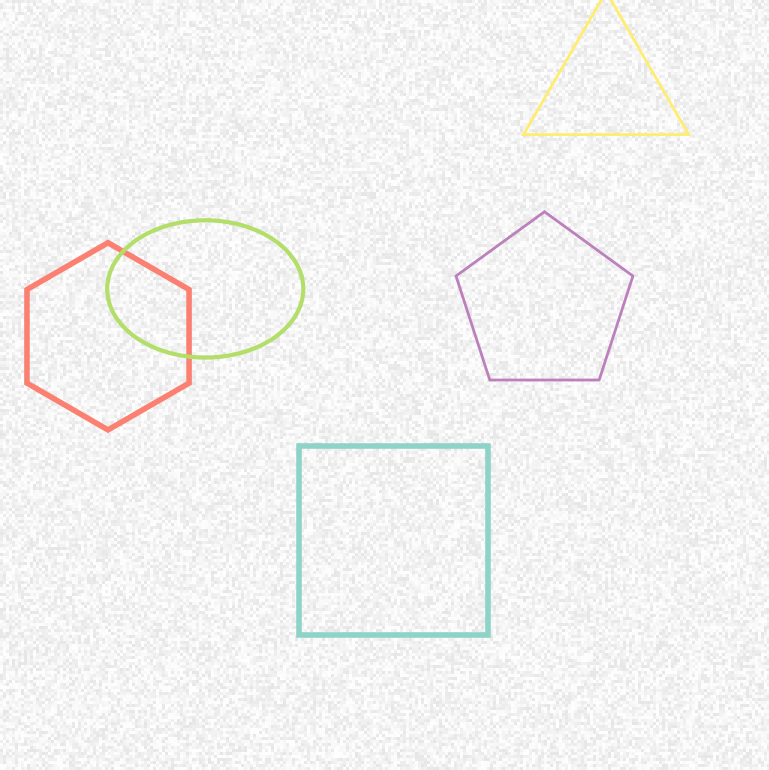[{"shape": "square", "thickness": 2, "radius": 0.62, "center": [0.511, 0.298]}, {"shape": "hexagon", "thickness": 2, "radius": 0.61, "center": [0.14, 0.563]}, {"shape": "oval", "thickness": 1.5, "radius": 0.64, "center": [0.267, 0.625]}, {"shape": "pentagon", "thickness": 1, "radius": 0.6, "center": [0.707, 0.604]}, {"shape": "triangle", "thickness": 1, "radius": 0.62, "center": [0.787, 0.887]}]